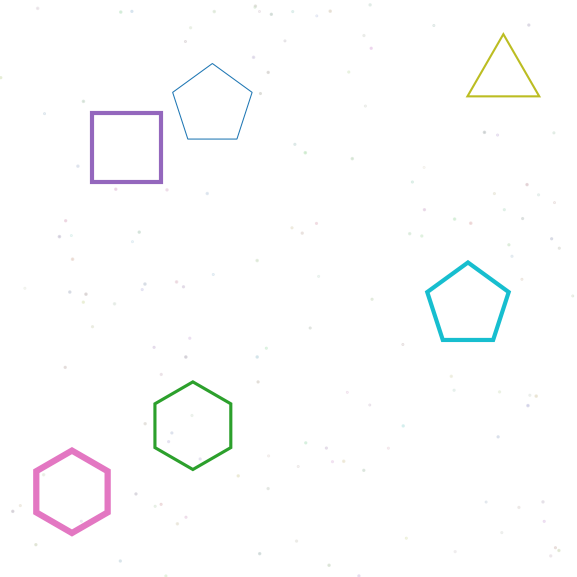[{"shape": "pentagon", "thickness": 0.5, "radius": 0.36, "center": [0.368, 0.817]}, {"shape": "hexagon", "thickness": 1.5, "radius": 0.38, "center": [0.334, 0.262]}, {"shape": "square", "thickness": 2, "radius": 0.3, "center": [0.219, 0.744]}, {"shape": "hexagon", "thickness": 3, "radius": 0.36, "center": [0.125, 0.148]}, {"shape": "triangle", "thickness": 1, "radius": 0.36, "center": [0.872, 0.868]}, {"shape": "pentagon", "thickness": 2, "radius": 0.37, "center": [0.81, 0.47]}]